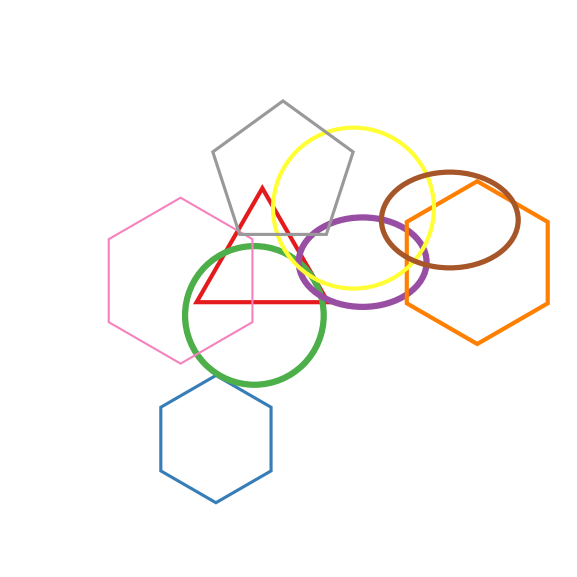[{"shape": "triangle", "thickness": 2, "radius": 0.66, "center": [0.454, 0.542]}, {"shape": "hexagon", "thickness": 1.5, "radius": 0.55, "center": [0.374, 0.239]}, {"shape": "circle", "thickness": 3, "radius": 0.6, "center": [0.441, 0.453]}, {"shape": "oval", "thickness": 3, "radius": 0.55, "center": [0.628, 0.545]}, {"shape": "hexagon", "thickness": 2, "radius": 0.7, "center": [0.826, 0.544]}, {"shape": "circle", "thickness": 2, "radius": 0.7, "center": [0.612, 0.639]}, {"shape": "oval", "thickness": 2.5, "radius": 0.59, "center": [0.779, 0.618]}, {"shape": "hexagon", "thickness": 1, "radius": 0.72, "center": [0.313, 0.513]}, {"shape": "pentagon", "thickness": 1.5, "radius": 0.64, "center": [0.49, 0.697]}]